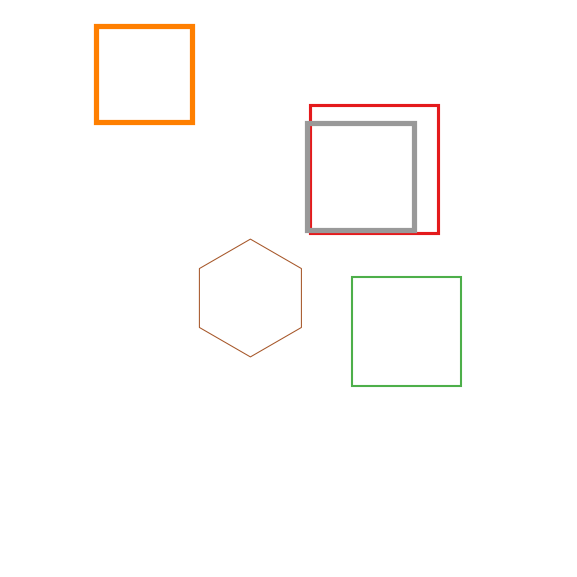[{"shape": "square", "thickness": 1.5, "radius": 0.55, "center": [0.648, 0.707]}, {"shape": "square", "thickness": 1, "radius": 0.47, "center": [0.703, 0.425]}, {"shape": "square", "thickness": 2.5, "radius": 0.41, "center": [0.249, 0.871]}, {"shape": "hexagon", "thickness": 0.5, "radius": 0.51, "center": [0.434, 0.483]}, {"shape": "square", "thickness": 2.5, "radius": 0.46, "center": [0.624, 0.694]}]